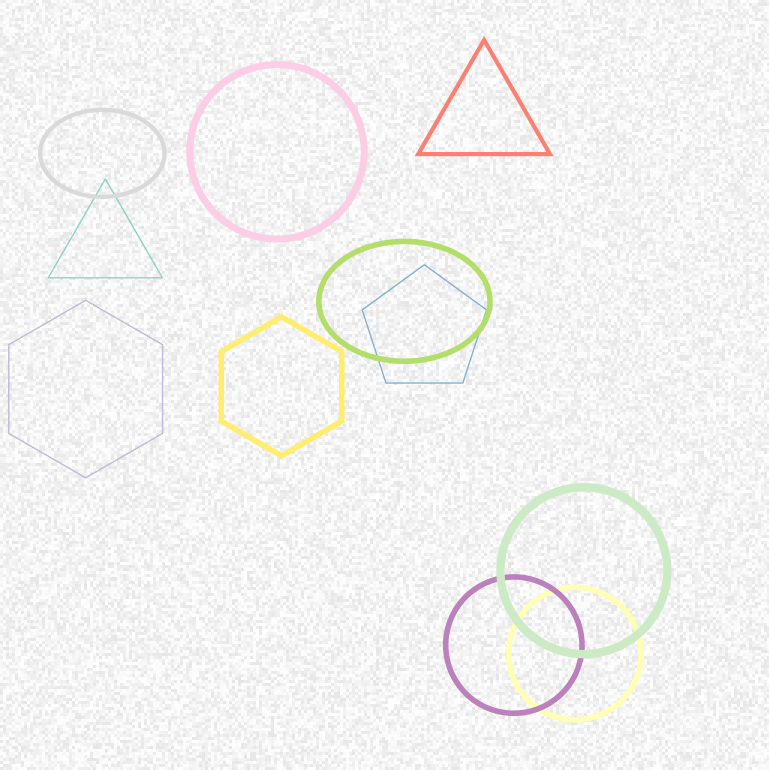[{"shape": "triangle", "thickness": 0.5, "radius": 0.43, "center": [0.137, 0.682]}, {"shape": "circle", "thickness": 2, "radius": 0.43, "center": [0.747, 0.151]}, {"shape": "hexagon", "thickness": 0.5, "radius": 0.58, "center": [0.111, 0.495]}, {"shape": "triangle", "thickness": 1.5, "radius": 0.49, "center": [0.629, 0.849]}, {"shape": "pentagon", "thickness": 0.5, "radius": 0.42, "center": [0.551, 0.571]}, {"shape": "oval", "thickness": 2, "radius": 0.56, "center": [0.525, 0.609]}, {"shape": "circle", "thickness": 2.5, "radius": 0.57, "center": [0.36, 0.803]}, {"shape": "oval", "thickness": 1.5, "radius": 0.4, "center": [0.133, 0.801]}, {"shape": "circle", "thickness": 2, "radius": 0.44, "center": [0.667, 0.162]}, {"shape": "circle", "thickness": 3, "radius": 0.54, "center": [0.758, 0.259]}, {"shape": "hexagon", "thickness": 2, "radius": 0.45, "center": [0.366, 0.498]}]